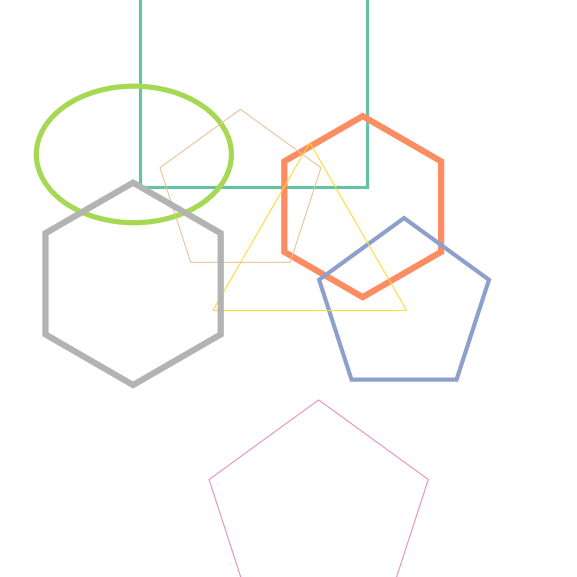[{"shape": "square", "thickness": 1.5, "radius": 0.98, "center": [0.439, 0.873]}, {"shape": "hexagon", "thickness": 3, "radius": 0.78, "center": [0.628, 0.641]}, {"shape": "pentagon", "thickness": 2, "radius": 0.77, "center": [0.7, 0.467]}, {"shape": "pentagon", "thickness": 0.5, "radius": 1.0, "center": [0.552, 0.107]}, {"shape": "oval", "thickness": 2.5, "radius": 0.84, "center": [0.232, 0.732]}, {"shape": "triangle", "thickness": 0.5, "radius": 0.97, "center": [0.536, 0.558]}, {"shape": "pentagon", "thickness": 0.5, "radius": 0.73, "center": [0.416, 0.663]}, {"shape": "hexagon", "thickness": 3, "radius": 0.88, "center": [0.23, 0.508]}]